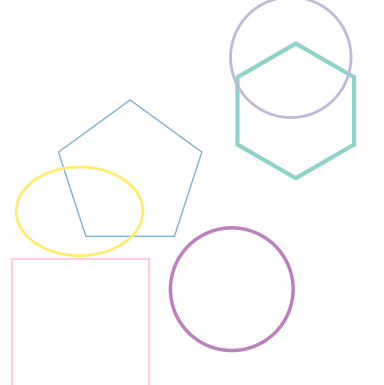[{"shape": "hexagon", "thickness": 3, "radius": 0.87, "center": [0.768, 0.712]}, {"shape": "circle", "thickness": 2, "radius": 0.78, "center": [0.755, 0.851]}, {"shape": "pentagon", "thickness": 1, "radius": 0.98, "center": [0.338, 0.545]}, {"shape": "square", "thickness": 1.5, "radius": 0.89, "center": [0.208, 0.151]}, {"shape": "circle", "thickness": 2.5, "radius": 0.8, "center": [0.602, 0.249]}, {"shape": "oval", "thickness": 2, "radius": 0.82, "center": [0.207, 0.451]}]